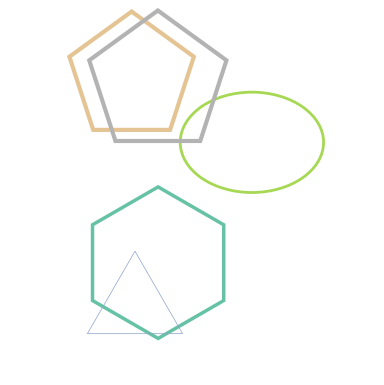[{"shape": "hexagon", "thickness": 2.5, "radius": 0.98, "center": [0.411, 0.318]}, {"shape": "triangle", "thickness": 0.5, "radius": 0.71, "center": [0.351, 0.205]}, {"shape": "oval", "thickness": 2, "radius": 0.93, "center": [0.654, 0.63]}, {"shape": "pentagon", "thickness": 3, "radius": 0.85, "center": [0.342, 0.8]}, {"shape": "pentagon", "thickness": 3, "radius": 0.94, "center": [0.41, 0.785]}]